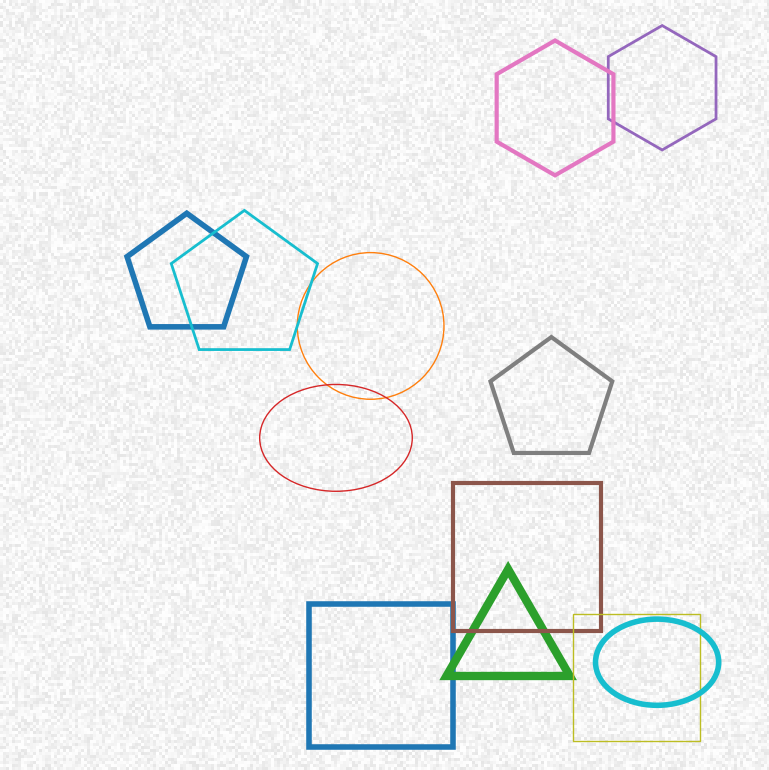[{"shape": "square", "thickness": 2, "radius": 0.47, "center": [0.495, 0.123]}, {"shape": "pentagon", "thickness": 2, "radius": 0.41, "center": [0.243, 0.641]}, {"shape": "circle", "thickness": 0.5, "radius": 0.48, "center": [0.481, 0.577]}, {"shape": "triangle", "thickness": 3, "radius": 0.46, "center": [0.66, 0.168]}, {"shape": "oval", "thickness": 0.5, "radius": 0.5, "center": [0.436, 0.431]}, {"shape": "hexagon", "thickness": 1, "radius": 0.4, "center": [0.86, 0.886]}, {"shape": "square", "thickness": 1.5, "radius": 0.48, "center": [0.685, 0.277]}, {"shape": "hexagon", "thickness": 1.5, "radius": 0.44, "center": [0.721, 0.86]}, {"shape": "pentagon", "thickness": 1.5, "radius": 0.42, "center": [0.716, 0.479]}, {"shape": "square", "thickness": 0.5, "radius": 0.41, "center": [0.826, 0.12]}, {"shape": "oval", "thickness": 2, "radius": 0.4, "center": [0.853, 0.14]}, {"shape": "pentagon", "thickness": 1, "radius": 0.5, "center": [0.317, 0.627]}]